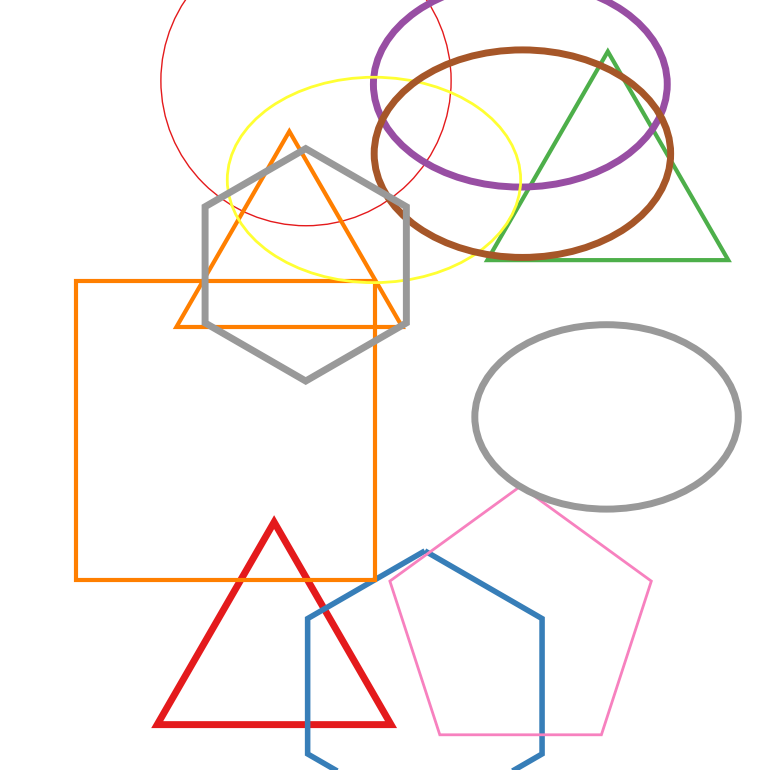[{"shape": "circle", "thickness": 0.5, "radius": 0.94, "center": [0.397, 0.895]}, {"shape": "triangle", "thickness": 2.5, "radius": 0.88, "center": [0.356, 0.147]}, {"shape": "hexagon", "thickness": 2, "radius": 0.88, "center": [0.552, 0.109]}, {"shape": "triangle", "thickness": 1.5, "radius": 0.9, "center": [0.789, 0.752]}, {"shape": "oval", "thickness": 2.5, "radius": 0.95, "center": [0.676, 0.891]}, {"shape": "square", "thickness": 1.5, "radius": 0.97, "center": [0.293, 0.441]}, {"shape": "triangle", "thickness": 1.5, "radius": 0.85, "center": [0.376, 0.66]}, {"shape": "oval", "thickness": 1, "radius": 0.95, "center": [0.486, 0.766]}, {"shape": "oval", "thickness": 2.5, "radius": 0.96, "center": [0.678, 0.8]}, {"shape": "pentagon", "thickness": 1, "radius": 0.89, "center": [0.676, 0.19]}, {"shape": "oval", "thickness": 2.5, "radius": 0.86, "center": [0.788, 0.459]}, {"shape": "hexagon", "thickness": 2.5, "radius": 0.75, "center": [0.397, 0.656]}]